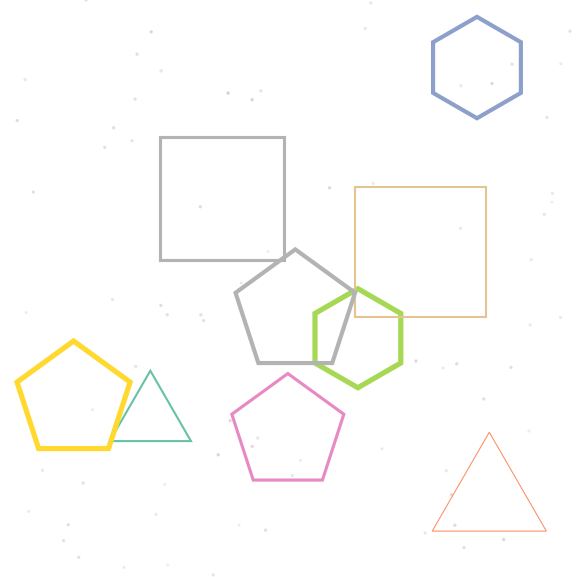[{"shape": "triangle", "thickness": 1, "radius": 0.41, "center": [0.26, 0.276]}, {"shape": "triangle", "thickness": 0.5, "radius": 0.57, "center": [0.847, 0.136]}, {"shape": "hexagon", "thickness": 2, "radius": 0.44, "center": [0.826, 0.882]}, {"shape": "pentagon", "thickness": 1.5, "radius": 0.51, "center": [0.498, 0.25]}, {"shape": "hexagon", "thickness": 2.5, "radius": 0.43, "center": [0.62, 0.413]}, {"shape": "pentagon", "thickness": 2.5, "radius": 0.51, "center": [0.127, 0.306]}, {"shape": "square", "thickness": 1, "radius": 0.56, "center": [0.728, 0.562]}, {"shape": "pentagon", "thickness": 2, "radius": 0.54, "center": [0.511, 0.458]}, {"shape": "square", "thickness": 1.5, "radius": 0.54, "center": [0.385, 0.655]}]